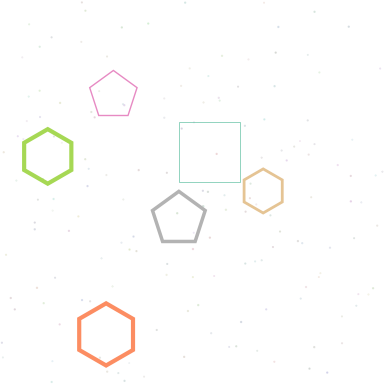[{"shape": "square", "thickness": 0.5, "radius": 0.4, "center": [0.544, 0.605]}, {"shape": "hexagon", "thickness": 3, "radius": 0.4, "center": [0.276, 0.131]}, {"shape": "pentagon", "thickness": 1, "radius": 0.32, "center": [0.294, 0.752]}, {"shape": "hexagon", "thickness": 3, "radius": 0.35, "center": [0.124, 0.594]}, {"shape": "hexagon", "thickness": 2, "radius": 0.29, "center": [0.684, 0.504]}, {"shape": "pentagon", "thickness": 2.5, "radius": 0.36, "center": [0.465, 0.431]}]